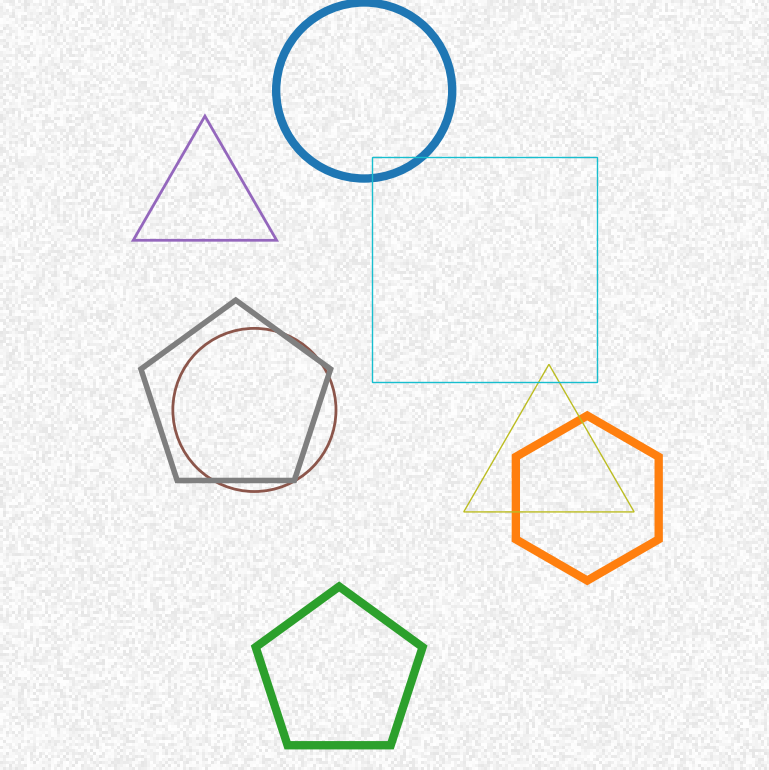[{"shape": "circle", "thickness": 3, "radius": 0.57, "center": [0.473, 0.882]}, {"shape": "hexagon", "thickness": 3, "radius": 0.54, "center": [0.763, 0.353]}, {"shape": "pentagon", "thickness": 3, "radius": 0.57, "center": [0.44, 0.124]}, {"shape": "triangle", "thickness": 1, "radius": 0.54, "center": [0.266, 0.742]}, {"shape": "circle", "thickness": 1, "radius": 0.53, "center": [0.33, 0.468]}, {"shape": "pentagon", "thickness": 2, "radius": 0.65, "center": [0.306, 0.481]}, {"shape": "triangle", "thickness": 0.5, "radius": 0.64, "center": [0.713, 0.399]}, {"shape": "square", "thickness": 0.5, "radius": 0.73, "center": [0.629, 0.65]}]